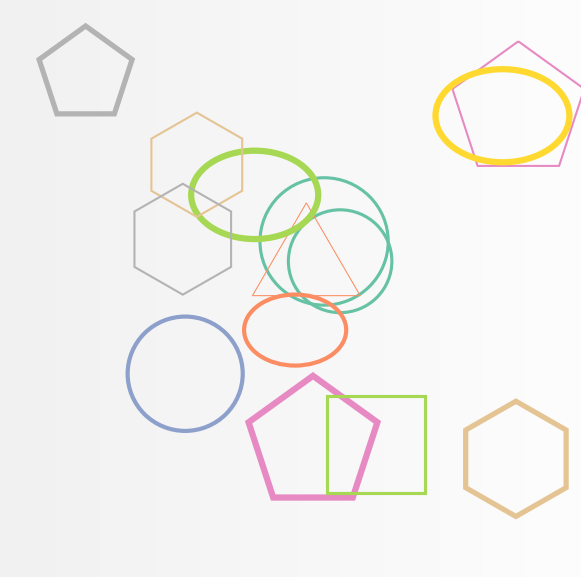[{"shape": "circle", "thickness": 1.5, "radius": 0.55, "center": [0.558, 0.581]}, {"shape": "circle", "thickness": 1.5, "radius": 0.45, "center": [0.585, 0.547]}, {"shape": "oval", "thickness": 2, "radius": 0.44, "center": [0.508, 0.428]}, {"shape": "triangle", "thickness": 0.5, "radius": 0.54, "center": [0.527, 0.541]}, {"shape": "circle", "thickness": 2, "radius": 0.49, "center": [0.319, 0.352]}, {"shape": "pentagon", "thickness": 1, "radius": 0.6, "center": [0.892, 0.808]}, {"shape": "pentagon", "thickness": 3, "radius": 0.58, "center": [0.538, 0.232]}, {"shape": "square", "thickness": 1.5, "radius": 0.42, "center": [0.647, 0.23]}, {"shape": "oval", "thickness": 3, "radius": 0.55, "center": [0.438, 0.662]}, {"shape": "oval", "thickness": 3, "radius": 0.58, "center": [0.864, 0.799]}, {"shape": "hexagon", "thickness": 1, "radius": 0.45, "center": [0.339, 0.714]}, {"shape": "hexagon", "thickness": 2.5, "radius": 0.5, "center": [0.888, 0.205]}, {"shape": "hexagon", "thickness": 1, "radius": 0.48, "center": [0.314, 0.585]}, {"shape": "pentagon", "thickness": 2.5, "radius": 0.42, "center": [0.147, 0.87]}]